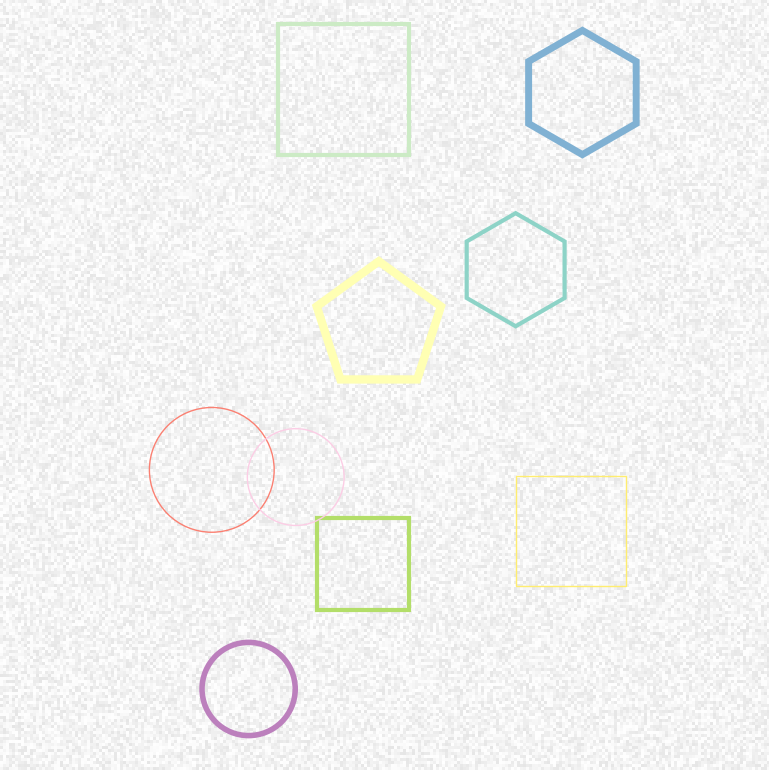[{"shape": "hexagon", "thickness": 1.5, "radius": 0.37, "center": [0.67, 0.65]}, {"shape": "pentagon", "thickness": 3, "radius": 0.42, "center": [0.492, 0.576]}, {"shape": "circle", "thickness": 0.5, "radius": 0.41, "center": [0.275, 0.39]}, {"shape": "hexagon", "thickness": 2.5, "radius": 0.4, "center": [0.756, 0.88]}, {"shape": "square", "thickness": 1.5, "radius": 0.3, "center": [0.471, 0.268]}, {"shape": "circle", "thickness": 0.5, "radius": 0.31, "center": [0.384, 0.38]}, {"shape": "circle", "thickness": 2, "radius": 0.3, "center": [0.323, 0.105]}, {"shape": "square", "thickness": 1.5, "radius": 0.43, "center": [0.446, 0.884]}, {"shape": "square", "thickness": 0.5, "radius": 0.36, "center": [0.742, 0.311]}]